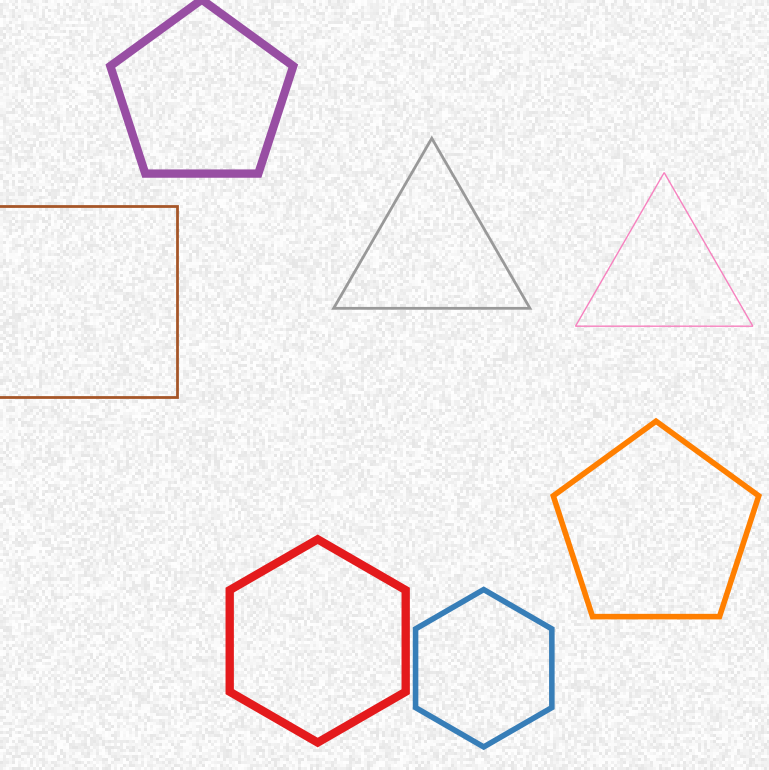[{"shape": "hexagon", "thickness": 3, "radius": 0.66, "center": [0.413, 0.168]}, {"shape": "hexagon", "thickness": 2, "radius": 0.51, "center": [0.628, 0.132]}, {"shape": "pentagon", "thickness": 3, "radius": 0.62, "center": [0.262, 0.876]}, {"shape": "pentagon", "thickness": 2, "radius": 0.7, "center": [0.852, 0.313]}, {"shape": "square", "thickness": 1, "radius": 0.62, "center": [0.105, 0.608]}, {"shape": "triangle", "thickness": 0.5, "radius": 0.66, "center": [0.863, 0.643]}, {"shape": "triangle", "thickness": 1, "radius": 0.74, "center": [0.561, 0.673]}]